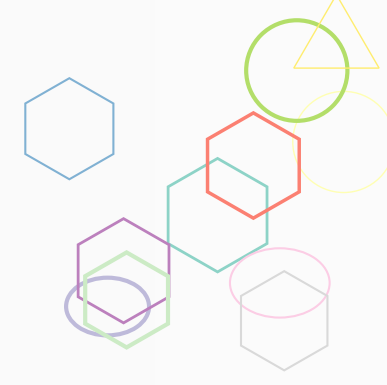[{"shape": "hexagon", "thickness": 2, "radius": 0.74, "center": [0.561, 0.441]}, {"shape": "circle", "thickness": 1, "radius": 0.66, "center": [0.887, 0.631]}, {"shape": "oval", "thickness": 3, "radius": 0.54, "center": [0.278, 0.204]}, {"shape": "hexagon", "thickness": 2.5, "radius": 0.68, "center": [0.654, 0.57]}, {"shape": "hexagon", "thickness": 1.5, "radius": 0.66, "center": [0.179, 0.666]}, {"shape": "circle", "thickness": 3, "radius": 0.65, "center": [0.766, 0.817]}, {"shape": "oval", "thickness": 1.5, "radius": 0.64, "center": [0.722, 0.265]}, {"shape": "hexagon", "thickness": 1.5, "radius": 0.64, "center": [0.733, 0.167]}, {"shape": "hexagon", "thickness": 2, "radius": 0.68, "center": [0.319, 0.297]}, {"shape": "hexagon", "thickness": 3, "radius": 0.62, "center": [0.327, 0.221]}, {"shape": "triangle", "thickness": 1, "radius": 0.64, "center": [0.868, 0.887]}]